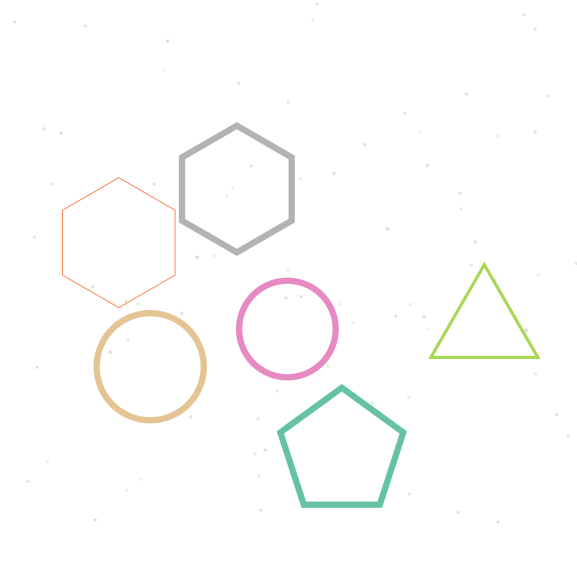[{"shape": "pentagon", "thickness": 3, "radius": 0.56, "center": [0.592, 0.216]}, {"shape": "hexagon", "thickness": 0.5, "radius": 0.56, "center": [0.206, 0.579]}, {"shape": "circle", "thickness": 3, "radius": 0.42, "center": [0.498, 0.429]}, {"shape": "triangle", "thickness": 1.5, "radius": 0.54, "center": [0.839, 0.434]}, {"shape": "circle", "thickness": 3, "radius": 0.46, "center": [0.26, 0.364]}, {"shape": "hexagon", "thickness": 3, "radius": 0.55, "center": [0.41, 0.672]}]